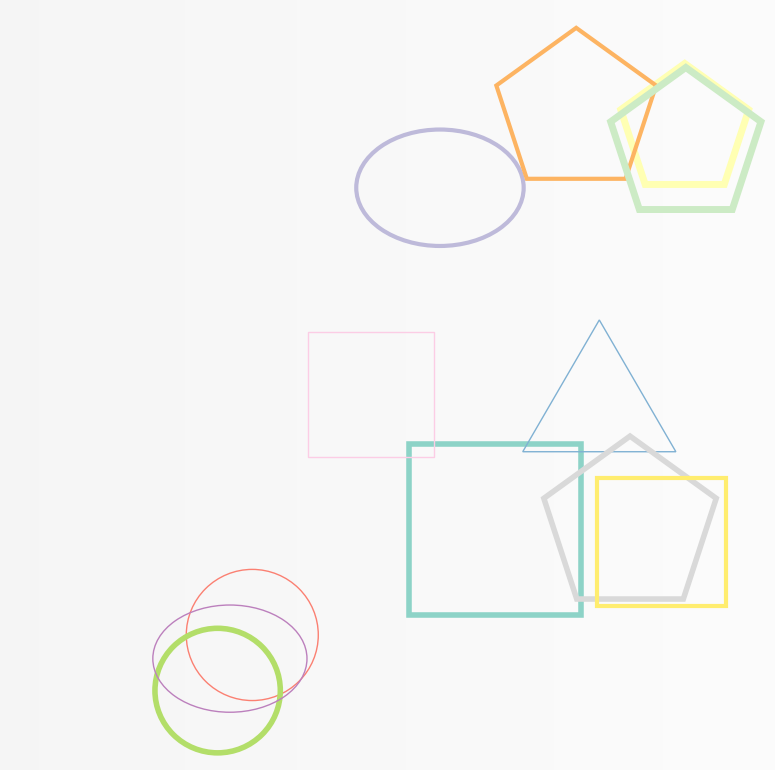[{"shape": "square", "thickness": 2, "radius": 0.55, "center": [0.639, 0.313]}, {"shape": "pentagon", "thickness": 2.5, "radius": 0.43, "center": [0.884, 0.831]}, {"shape": "oval", "thickness": 1.5, "radius": 0.54, "center": [0.568, 0.756]}, {"shape": "circle", "thickness": 0.5, "radius": 0.43, "center": [0.326, 0.175]}, {"shape": "triangle", "thickness": 0.5, "radius": 0.57, "center": [0.773, 0.47]}, {"shape": "pentagon", "thickness": 1.5, "radius": 0.54, "center": [0.743, 0.855]}, {"shape": "circle", "thickness": 2, "radius": 0.4, "center": [0.281, 0.103]}, {"shape": "square", "thickness": 0.5, "radius": 0.4, "center": [0.479, 0.488]}, {"shape": "pentagon", "thickness": 2, "radius": 0.58, "center": [0.813, 0.317]}, {"shape": "oval", "thickness": 0.5, "radius": 0.5, "center": [0.297, 0.145]}, {"shape": "pentagon", "thickness": 2.5, "radius": 0.51, "center": [0.885, 0.81]}, {"shape": "square", "thickness": 1.5, "radius": 0.42, "center": [0.854, 0.297]}]